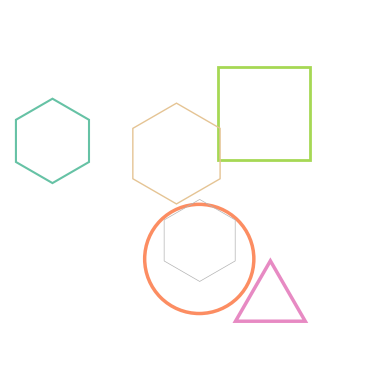[{"shape": "hexagon", "thickness": 1.5, "radius": 0.55, "center": [0.136, 0.634]}, {"shape": "circle", "thickness": 2.5, "radius": 0.71, "center": [0.518, 0.327]}, {"shape": "triangle", "thickness": 2.5, "radius": 0.52, "center": [0.702, 0.218]}, {"shape": "square", "thickness": 2, "radius": 0.6, "center": [0.686, 0.705]}, {"shape": "hexagon", "thickness": 1, "radius": 0.65, "center": [0.458, 0.601]}, {"shape": "hexagon", "thickness": 0.5, "radius": 0.53, "center": [0.519, 0.375]}]